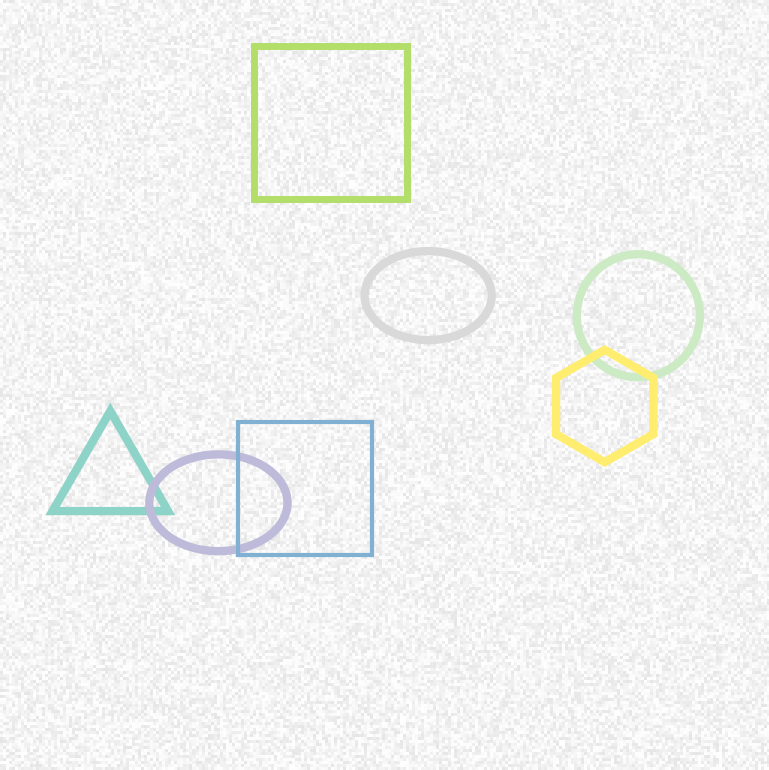[{"shape": "triangle", "thickness": 3, "radius": 0.43, "center": [0.143, 0.38]}, {"shape": "oval", "thickness": 3, "radius": 0.45, "center": [0.284, 0.347]}, {"shape": "square", "thickness": 1.5, "radius": 0.43, "center": [0.396, 0.366]}, {"shape": "square", "thickness": 2.5, "radius": 0.5, "center": [0.429, 0.841]}, {"shape": "oval", "thickness": 3, "radius": 0.41, "center": [0.556, 0.616]}, {"shape": "circle", "thickness": 3, "radius": 0.4, "center": [0.829, 0.59]}, {"shape": "hexagon", "thickness": 3, "radius": 0.37, "center": [0.785, 0.473]}]